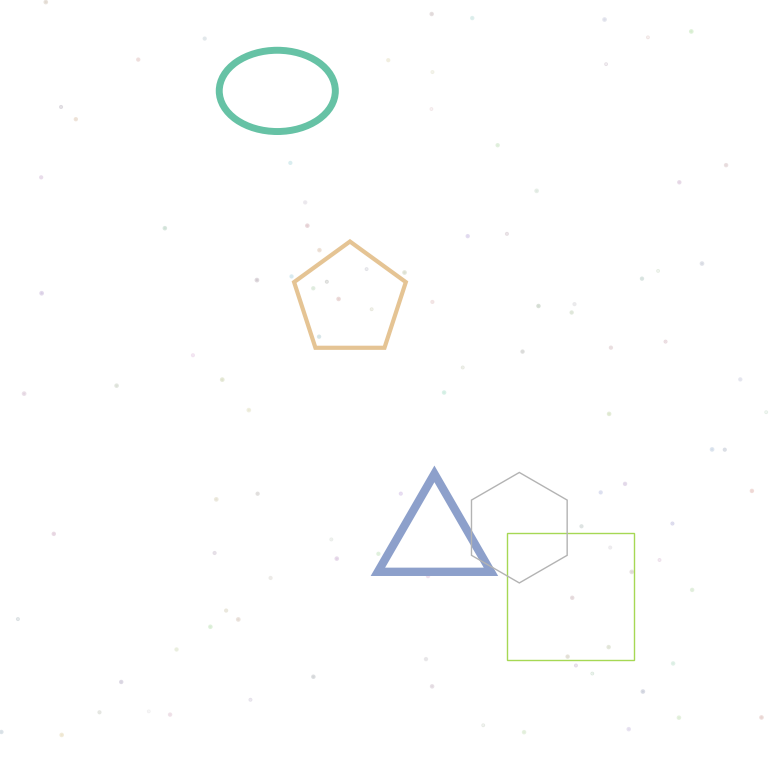[{"shape": "oval", "thickness": 2.5, "radius": 0.38, "center": [0.36, 0.882]}, {"shape": "triangle", "thickness": 3, "radius": 0.42, "center": [0.564, 0.3]}, {"shape": "square", "thickness": 0.5, "radius": 0.41, "center": [0.741, 0.225]}, {"shape": "pentagon", "thickness": 1.5, "radius": 0.38, "center": [0.454, 0.61]}, {"shape": "hexagon", "thickness": 0.5, "radius": 0.36, "center": [0.674, 0.315]}]